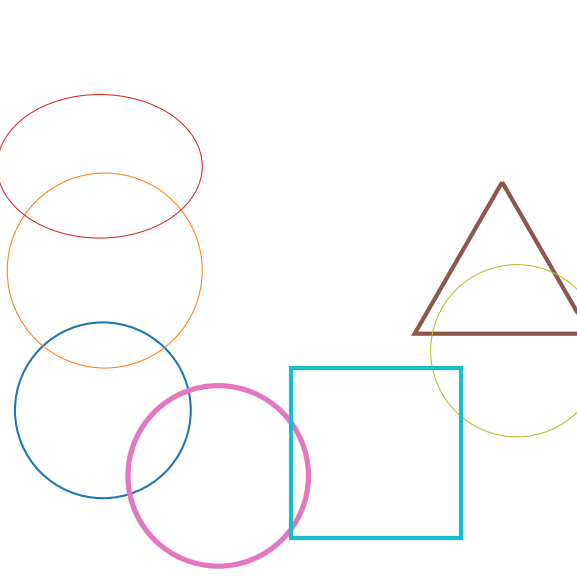[{"shape": "circle", "thickness": 1, "radius": 0.76, "center": [0.178, 0.289]}, {"shape": "circle", "thickness": 0.5, "radius": 0.84, "center": [0.181, 0.531]}, {"shape": "oval", "thickness": 0.5, "radius": 0.89, "center": [0.173, 0.711]}, {"shape": "triangle", "thickness": 2, "radius": 0.87, "center": [0.87, 0.509]}, {"shape": "circle", "thickness": 2.5, "radius": 0.78, "center": [0.378, 0.175]}, {"shape": "circle", "thickness": 0.5, "radius": 0.75, "center": [0.895, 0.392]}, {"shape": "square", "thickness": 2, "radius": 0.73, "center": [0.651, 0.215]}]